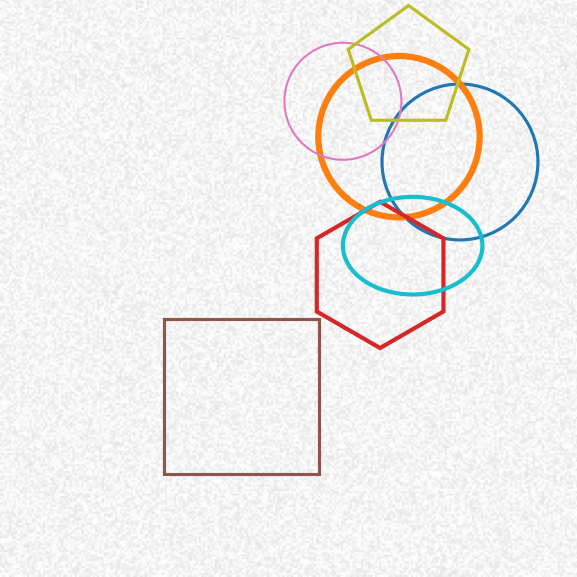[{"shape": "circle", "thickness": 1.5, "radius": 0.68, "center": [0.796, 0.719]}, {"shape": "circle", "thickness": 3, "radius": 0.7, "center": [0.691, 0.762]}, {"shape": "hexagon", "thickness": 2, "radius": 0.63, "center": [0.658, 0.523]}, {"shape": "square", "thickness": 1.5, "radius": 0.67, "center": [0.419, 0.313]}, {"shape": "circle", "thickness": 1, "radius": 0.51, "center": [0.594, 0.824]}, {"shape": "pentagon", "thickness": 1.5, "radius": 0.55, "center": [0.707, 0.88]}, {"shape": "oval", "thickness": 2, "radius": 0.6, "center": [0.715, 0.574]}]